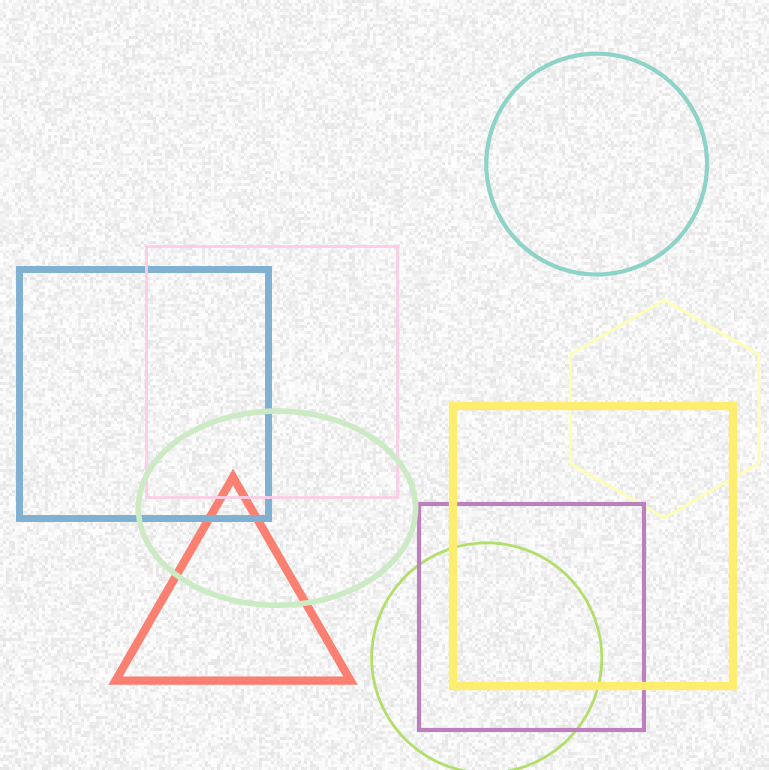[{"shape": "circle", "thickness": 1.5, "radius": 0.72, "center": [0.775, 0.787]}, {"shape": "hexagon", "thickness": 1, "radius": 0.71, "center": [0.863, 0.469]}, {"shape": "triangle", "thickness": 3, "radius": 0.88, "center": [0.303, 0.204]}, {"shape": "square", "thickness": 2.5, "radius": 0.81, "center": [0.186, 0.489]}, {"shape": "circle", "thickness": 1, "radius": 0.75, "center": [0.632, 0.146]}, {"shape": "square", "thickness": 1, "radius": 0.81, "center": [0.353, 0.518]}, {"shape": "square", "thickness": 1.5, "radius": 0.73, "center": [0.69, 0.199]}, {"shape": "oval", "thickness": 2, "radius": 0.9, "center": [0.36, 0.34]}, {"shape": "square", "thickness": 3, "radius": 0.91, "center": [0.77, 0.291]}]